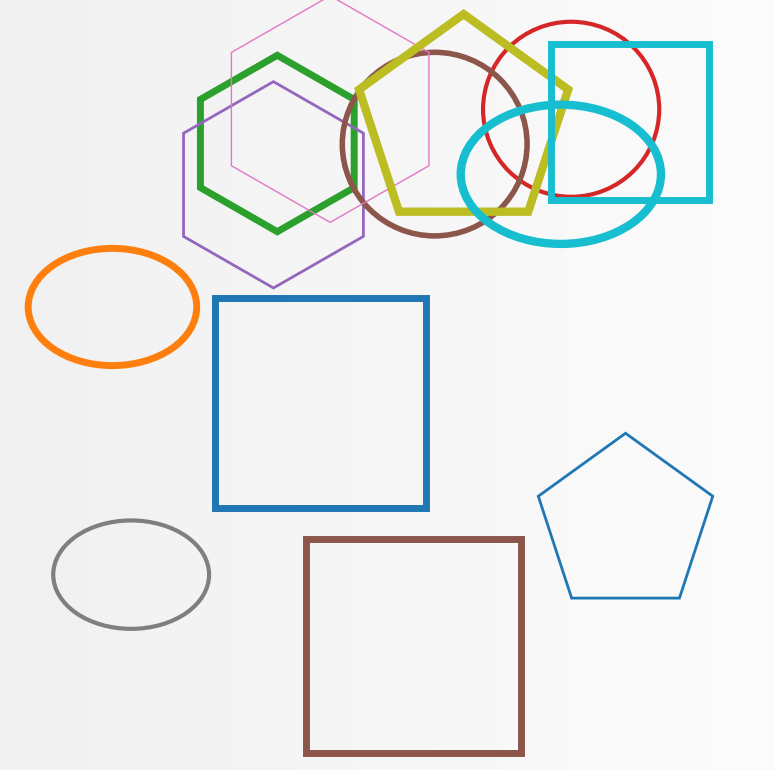[{"shape": "square", "thickness": 2.5, "radius": 0.68, "center": [0.414, 0.477]}, {"shape": "pentagon", "thickness": 1, "radius": 0.59, "center": [0.807, 0.319]}, {"shape": "oval", "thickness": 2.5, "radius": 0.54, "center": [0.145, 0.601]}, {"shape": "hexagon", "thickness": 2.5, "radius": 0.57, "center": [0.358, 0.814]}, {"shape": "circle", "thickness": 1.5, "radius": 0.57, "center": [0.737, 0.858]}, {"shape": "hexagon", "thickness": 1, "radius": 0.67, "center": [0.353, 0.76]}, {"shape": "circle", "thickness": 2, "radius": 0.6, "center": [0.561, 0.813]}, {"shape": "square", "thickness": 2.5, "radius": 0.7, "center": [0.533, 0.161]}, {"shape": "hexagon", "thickness": 0.5, "radius": 0.74, "center": [0.426, 0.858]}, {"shape": "oval", "thickness": 1.5, "radius": 0.5, "center": [0.169, 0.254]}, {"shape": "pentagon", "thickness": 3, "radius": 0.71, "center": [0.598, 0.84]}, {"shape": "oval", "thickness": 3, "radius": 0.65, "center": [0.724, 0.774]}, {"shape": "square", "thickness": 2.5, "radius": 0.51, "center": [0.813, 0.841]}]